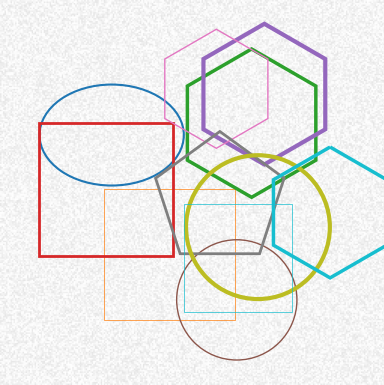[{"shape": "oval", "thickness": 1.5, "radius": 0.94, "center": [0.29, 0.649]}, {"shape": "square", "thickness": 0.5, "radius": 0.85, "center": [0.441, 0.339]}, {"shape": "hexagon", "thickness": 2.5, "radius": 0.96, "center": [0.654, 0.68]}, {"shape": "square", "thickness": 2, "radius": 0.87, "center": [0.276, 0.508]}, {"shape": "hexagon", "thickness": 3, "radius": 0.91, "center": [0.687, 0.755]}, {"shape": "circle", "thickness": 1, "radius": 0.78, "center": [0.615, 0.221]}, {"shape": "hexagon", "thickness": 1, "radius": 0.77, "center": [0.562, 0.769]}, {"shape": "pentagon", "thickness": 2, "radius": 0.88, "center": [0.571, 0.483]}, {"shape": "circle", "thickness": 3, "radius": 0.93, "center": [0.67, 0.41]}, {"shape": "square", "thickness": 0.5, "radius": 0.71, "center": [0.618, 0.33]}, {"shape": "hexagon", "thickness": 2.5, "radius": 0.85, "center": [0.857, 0.448]}]